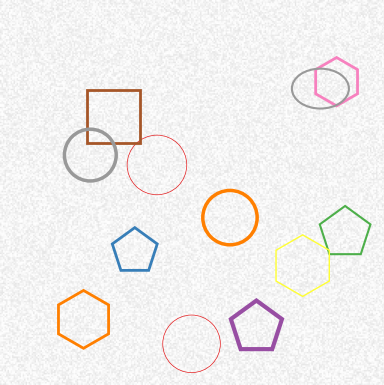[{"shape": "circle", "thickness": 0.5, "radius": 0.39, "center": [0.408, 0.572]}, {"shape": "circle", "thickness": 0.5, "radius": 0.37, "center": [0.498, 0.107]}, {"shape": "pentagon", "thickness": 2, "radius": 0.31, "center": [0.35, 0.347]}, {"shape": "pentagon", "thickness": 1.5, "radius": 0.35, "center": [0.896, 0.396]}, {"shape": "pentagon", "thickness": 3, "radius": 0.35, "center": [0.666, 0.15]}, {"shape": "circle", "thickness": 2.5, "radius": 0.35, "center": [0.597, 0.435]}, {"shape": "hexagon", "thickness": 2, "radius": 0.38, "center": [0.217, 0.17]}, {"shape": "hexagon", "thickness": 1, "radius": 0.4, "center": [0.786, 0.31]}, {"shape": "square", "thickness": 2, "radius": 0.34, "center": [0.294, 0.698]}, {"shape": "hexagon", "thickness": 2, "radius": 0.31, "center": [0.874, 0.788]}, {"shape": "oval", "thickness": 1.5, "radius": 0.37, "center": [0.832, 0.77]}, {"shape": "circle", "thickness": 2.5, "radius": 0.34, "center": [0.235, 0.597]}]